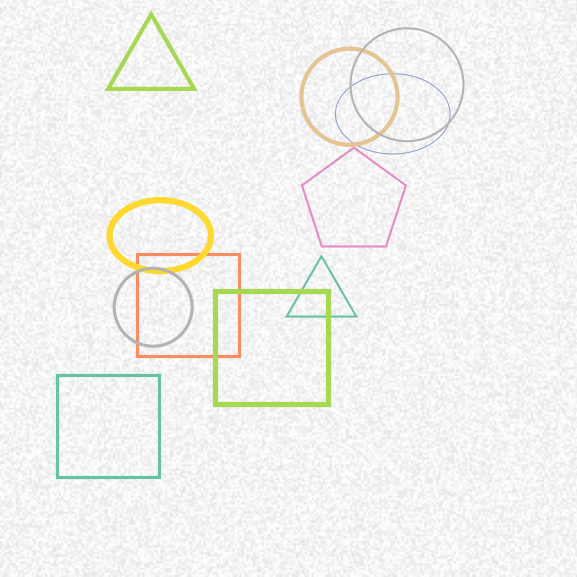[{"shape": "square", "thickness": 1.5, "radius": 0.44, "center": [0.188, 0.262]}, {"shape": "triangle", "thickness": 1, "radius": 0.35, "center": [0.557, 0.486]}, {"shape": "square", "thickness": 1.5, "radius": 0.44, "center": [0.325, 0.471]}, {"shape": "oval", "thickness": 0.5, "radius": 0.5, "center": [0.68, 0.802]}, {"shape": "pentagon", "thickness": 1, "radius": 0.47, "center": [0.613, 0.649]}, {"shape": "triangle", "thickness": 2, "radius": 0.43, "center": [0.262, 0.888]}, {"shape": "square", "thickness": 2.5, "radius": 0.49, "center": [0.47, 0.397]}, {"shape": "oval", "thickness": 3, "radius": 0.44, "center": [0.278, 0.591]}, {"shape": "circle", "thickness": 2, "radius": 0.42, "center": [0.605, 0.832]}, {"shape": "circle", "thickness": 1.5, "radius": 0.34, "center": [0.265, 0.467]}, {"shape": "circle", "thickness": 1, "radius": 0.49, "center": [0.705, 0.852]}]